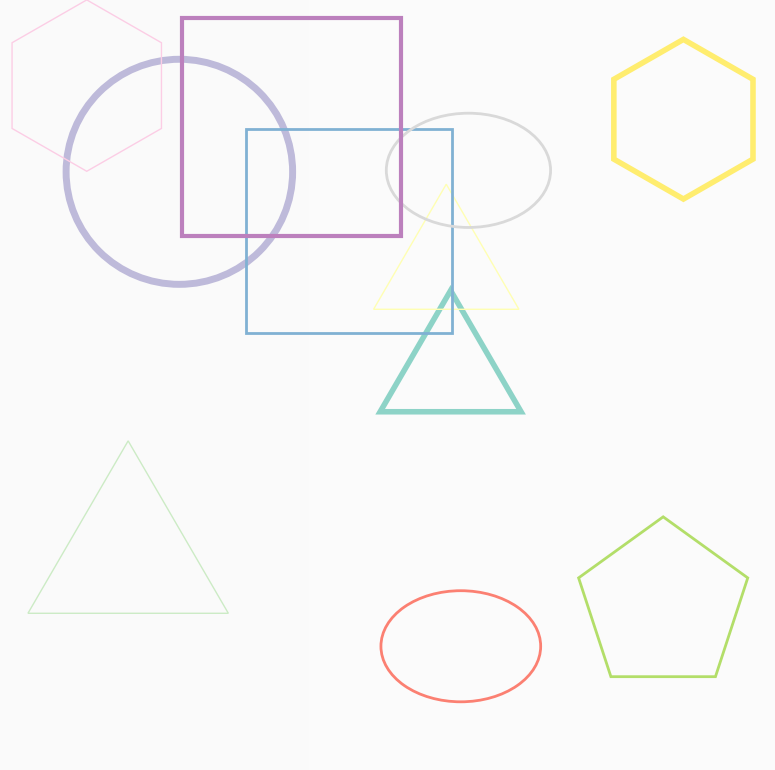[{"shape": "triangle", "thickness": 2, "radius": 0.52, "center": [0.581, 0.518]}, {"shape": "triangle", "thickness": 0.5, "radius": 0.54, "center": [0.576, 0.652]}, {"shape": "circle", "thickness": 2.5, "radius": 0.73, "center": [0.231, 0.777]}, {"shape": "oval", "thickness": 1, "radius": 0.52, "center": [0.595, 0.161]}, {"shape": "square", "thickness": 1, "radius": 0.66, "center": [0.45, 0.7]}, {"shape": "pentagon", "thickness": 1, "radius": 0.57, "center": [0.856, 0.214]}, {"shape": "hexagon", "thickness": 0.5, "radius": 0.56, "center": [0.112, 0.889]}, {"shape": "oval", "thickness": 1, "radius": 0.53, "center": [0.604, 0.779]}, {"shape": "square", "thickness": 1.5, "radius": 0.71, "center": [0.376, 0.835]}, {"shape": "triangle", "thickness": 0.5, "radius": 0.75, "center": [0.165, 0.278]}, {"shape": "hexagon", "thickness": 2, "radius": 0.52, "center": [0.882, 0.845]}]